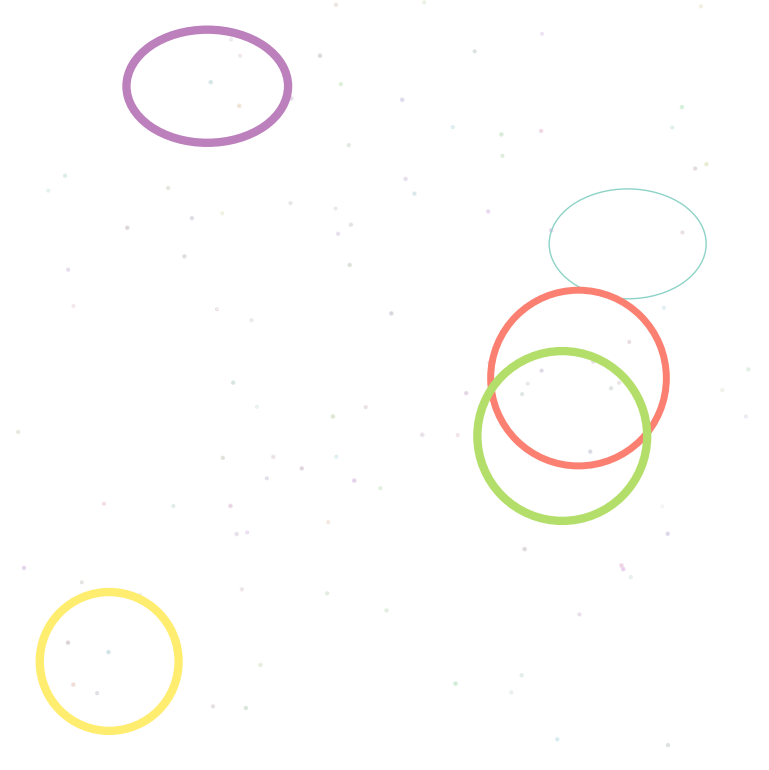[{"shape": "oval", "thickness": 0.5, "radius": 0.51, "center": [0.815, 0.683]}, {"shape": "circle", "thickness": 2.5, "radius": 0.57, "center": [0.751, 0.509]}, {"shape": "circle", "thickness": 3, "radius": 0.55, "center": [0.73, 0.434]}, {"shape": "oval", "thickness": 3, "radius": 0.52, "center": [0.269, 0.888]}, {"shape": "circle", "thickness": 3, "radius": 0.45, "center": [0.142, 0.141]}]